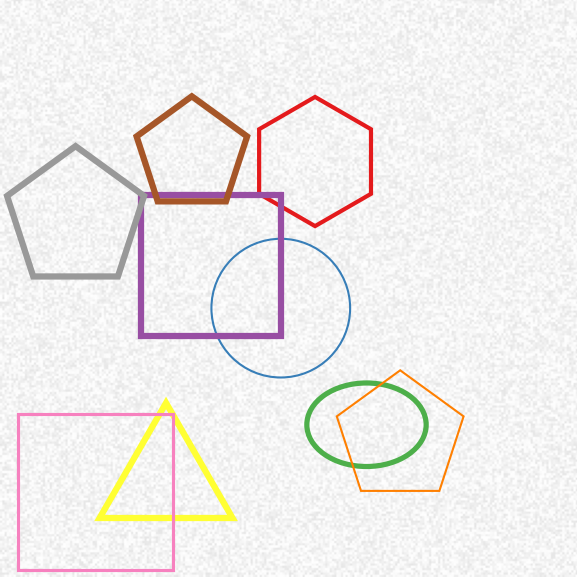[{"shape": "hexagon", "thickness": 2, "radius": 0.56, "center": [0.546, 0.719]}, {"shape": "circle", "thickness": 1, "radius": 0.6, "center": [0.486, 0.466]}, {"shape": "oval", "thickness": 2.5, "radius": 0.52, "center": [0.635, 0.264]}, {"shape": "square", "thickness": 3, "radius": 0.61, "center": [0.365, 0.539]}, {"shape": "pentagon", "thickness": 1, "radius": 0.58, "center": [0.693, 0.242]}, {"shape": "triangle", "thickness": 3, "radius": 0.66, "center": [0.288, 0.169]}, {"shape": "pentagon", "thickness": 3, "radius": 0.5, "center": [0.332, 0.732]}, {"shape": "square", "thickness": 1.5, "radius": 0.67, "center": [0.165, 0.147]}, {"shape": "pentagon", "thickness": 3, "radius": 0.62, "center": [0.131, 0.621]}]